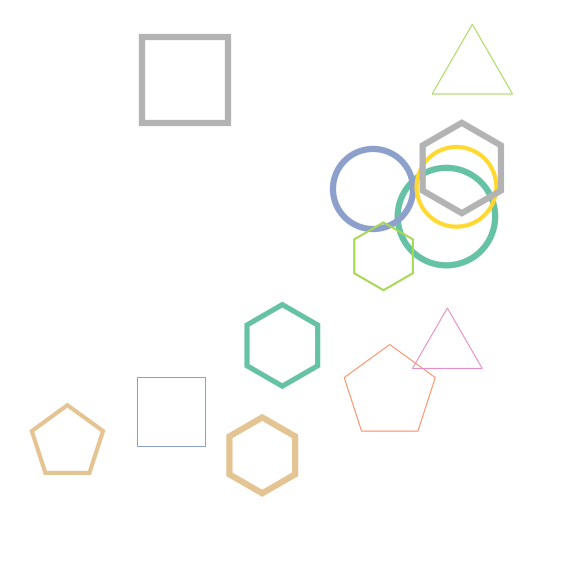[{"shape": "hexagon", "thickness": 2.5, "radius": 0.35, "center": [0.489, 0.401]}, {"shape": "circle", "thickness": 3, "radius": 0.42, "center": [0.773, 0.624]}, {"shape": "pentagon", "thickness": 0.5, "radius": 0.41, "center": [0.675, 0.32]}, {"shape": "circle", "thickness": 3, "radius": 0.35, "center": [0.646, 0.672]}, {"shape": "square", "thickness": 0.5, "radius": 0.3, "center": [0.296, 0.286]}, {"shape": "triangle", "thickness": 0.5, "radius": 0.35, "center": [0.775, 0.396]}, {"shape": "triangle", "thickness": 0.5, "radius": 0.4, "center": [0.818, 0.877]}, {"shape": "hexagon", "thickness": 1, "radius": 0.29, "center": [0.664, 0.555]}, {"shape": "circle", "thickness": 2, "radius": 0.35, "center": [0.79, 0.676]}, {"shape": "hexagon", "thickness": 3, "radius": 0.33, "center": [0.454, 0.211]}, {"shape": "pentagon", "thickness": 2, "radius": 0.32, "center": [0.117, 0.233]}, {"shape": "square", "thickness": 3, "radius": 0.37, "center": [0.321, 0.86]}, {"shape": "hexagon", "thickness": 3, "radius": 0.39, "center": [0.8, 0.708]}]